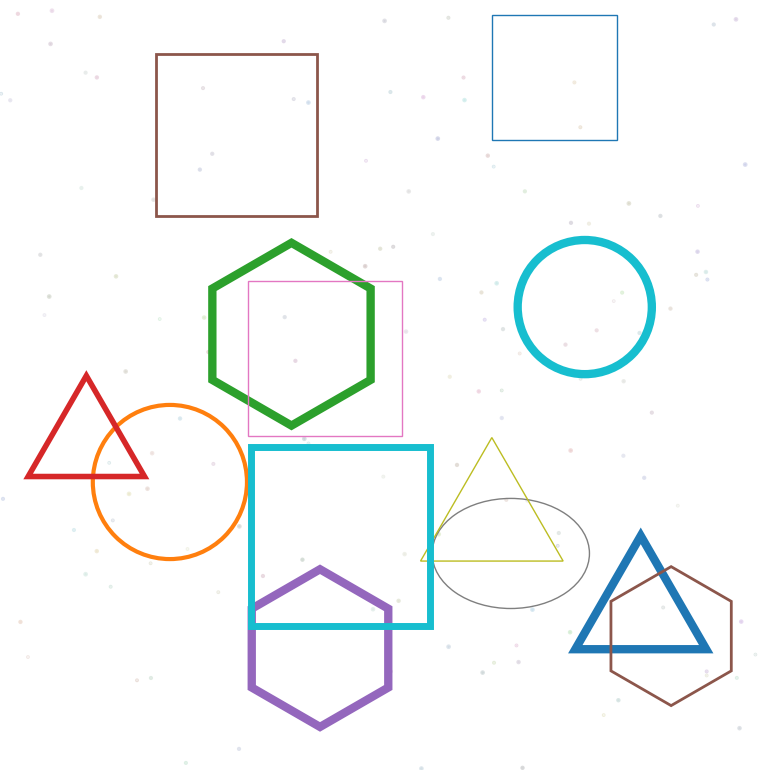[{"shape": "triangle", "thickness": 3, "radius": 0.49, "center": [0.832, 0.206]}, {"shape": "square", "thickness": 0.5, "radius": 0.41, "center": [0.72, 0.899]}, {"shape": "circle", "thickness": 1.5, "radius": 0.5, "center": [0.221, 0.374]}, {"shape": "hexagon", "thickness": 3, "radius": 0.59, "center": [0.379, 0.566]}, {"shape": "triangle", "thickness": 2, "radius": 0.44, "center": [0.112, 0.425]}, {"shape": "hexagon", "thickness": 3, "radius": 0.51, "center": [0.416, 0.158]}, {"shape": "square", "thickness": 1, "radius": 0.53, "center": [0.307, 0.825]}, {"shape": "hexagon", "thickness": 1, "radius": 0.45, "center": [0.872, 0.174]}, {"shape": "square", "thickness": 0.5, "radius": 0.5, "center": [0.422, 0.534]}, {"shape": "oval", "thickness": 0.5, "radius": 0.51, "center": [0.663, 0.281]}, {"shape": "triangle", "thickness": 0.5, "radius": 0.53, "center": [0.639, 0.325]}, {"shape": "square", "thickness": 2.5, "radius": 0.58, "center": [0.442, 0.303]}, {"shape": "circle", "thickness": 3, "radius": 0.44, "center": [0.759, 0.601]}]